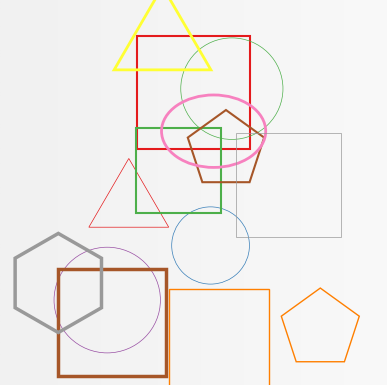[{"shape": "square", "thickness": 1.5, "radius": 0.73, "center": [0.5, 0.759]}, {"shape": "triangle", "thickness": 0.5, "radius": 0.6, "center": [0.332, 0.469]}, {"shape": "circle", "thickness": 0.5, "radius": 0.5, "center": [0.543, 0.362]}, {"shape": "square", "thickness": 1.5, "radius": 0.55, "center": [0.46, 0.557]}, {"shape": "circle", "thickness": 0.5, "radius": 0.66, "center": [0.598, 0.77]}, {"shape": "circle", "thickness": 0.5, "radius": 0.69, "center": [0.277, 0.221]}, {"shape": "pentagon", "thickness": 1, "radius": 0.53, "center": [0.827, 0.146]}, {"shape": "square", "thickness": 1, "radius": 0.65, "center": [0.565, 0.119]}, {"shape": "triangle", "thickness": 2, "radius": 0.72, "center": [0.419, 0.891]}, {"shape": "pentagon", "thickness": 1.5, "radius": 0.52, "center": [0.583, 0.611]}, {"shape": "square", "thickness": 2.5, "radius": 0.69, "center": [0.289, 0.163]}, {"shape": "oval", "thickness": 2, "radius": 0.67, "center": [0.551, 0.659]}, {"shape": "hexagon", "thickness": 2.5, "radius": 0.64, "center": [0.15, 0.265]}, {"shape": "square", "thickness": 0.5, "radius": 0.67, "center": [0.745, 0.52]}]